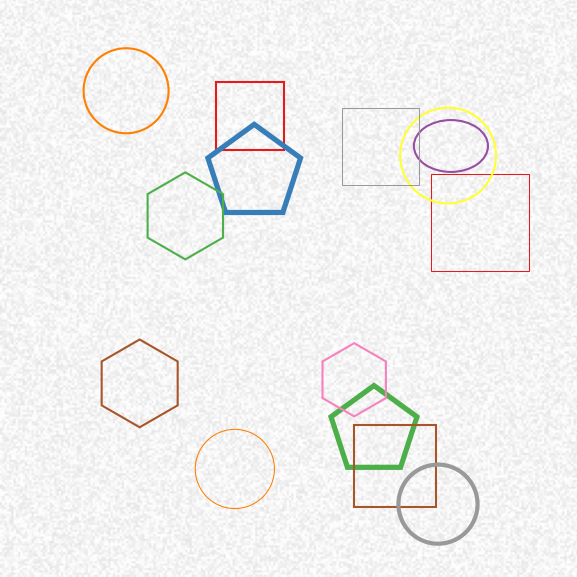[{"shape": "square", "thickness": 0.5, "radius": 0.42, "center": [0.831, 0.613]}, {"shape": "square", "thickness": 1, "radius": 0.3, "center": [0.433, 0.799]}, {"shape": "pentagon", "thickness": 2.5, "radius": 0.42, "center": [0.44, 0.699]}, {"shape": "hexagon", "thickness": 1, "radius": 0.38, "center": [0.321, 0.625]}, {"shape": "pentagon", "thickness": 2.5, "radius": 0.39, "center": [0.648, 0.253]}, {"shape": "oval", "thickness": 1, "radius": 0.32, "center": [0.781, 0.746]}, {"shape": "circle", "thickness": 0.5, "radius": 0.34, "center": [0.407, 0.187]}, {"shape": "circle", "thickness": 1, "radius": 0.37, "center": [0.218, 0.842]}, {"shape": "circle", "thickness": 1, "radius": 0.41, "center": [0.776, 0.73]}, {"shape": "square", "thickness": 1, "radius": 0.36, "center": [0.683, 0.192]}, {"shape": "hexagon", "thickness": 1, "radius": 0.38, "center": [0.242, 0.335]}, {"shape": "hexagon", "thickness": 1, "radius": 0.32, "center": [0.613, 0.342]}, {"shape": "square", "thickness": 0.5, "radius": 0.33, "center": [0.659, 0.745]}, {"shape": "circle", "thickness": 2, "radius": 0.34, "center": [0.758, 0.126]}]